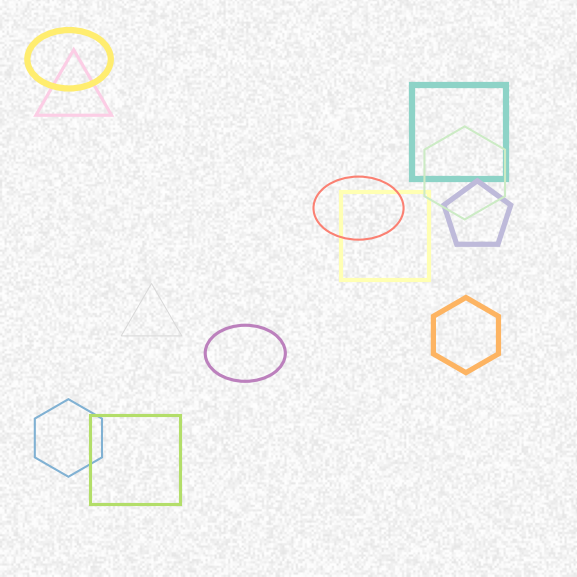[{"shape": "square", "thickness": 3, "radius": 0.41, "center": [0.795, 0.771]}, {"shape": "square", "thickness": 2, "radius": 0.38, "center": [0.667, 0.59]}, {"shape": "pentagon", "thickness": 2.5, "radius": 0.3, "center": [0.827, 0.625]}, {"shape": "oval", "thickness": 1, "radius": 0.39, "center": [0.621, 0.639]}, {"shape": "hexagon", "thickness": 1, "radius": 0.34, "center": [0.118, 0.241]}, {"shape": "hexagon", "thickness": 2.5, "radius": 0.33, "center": [0.807, 0.419]}, {"shape": "square", "thickness": 1.5, "radius": 0.39, "center": [0.234, 0.204]}, {"shape": "triangle", "thickness": 1.5, "radius": 0.38, "center": [0.128, 0.837]}, {"shape": "triangle", "thickness": 0.5, "radius": 0.3, "center": [0.262, 0.448]}, {"shape": "oval", "thickness": 1.5, "radius": 0.35, "center": [0.425, 0.387]}, {"shape": "hexagon", "thickness": 1, "radius": 0.4, "center": [0.805, 0.7]}, {"shape": "oval", "thickness": 3, "radius": 0.36, "center": [0.12, 0.897]}]